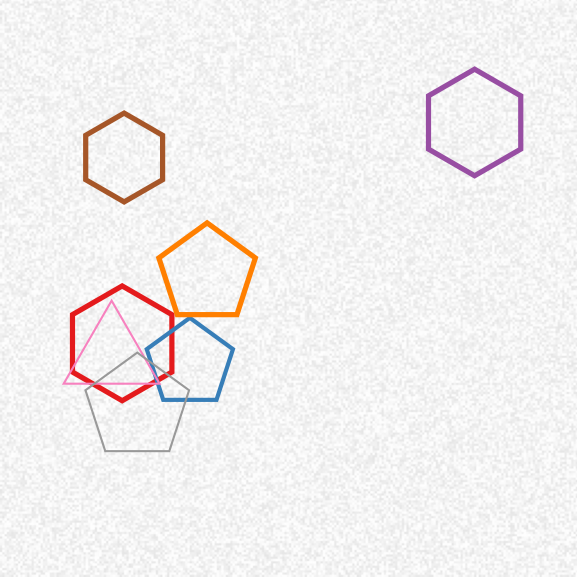[{"shape": "hexagon", "thickness": 2.5, "radius": 0.5, "center": [0.212, 0.405]}, {"shape": "pentagon", "thickness": 2, "radius": 0.39, "center": [0.329, 0.37]}, {"shape": "hexagon", "thickness": 2.5, "radius": 0.46, "center": [0.822, 0.787]}, {"shape": "pentagon", "thickness": 2.5, "radius": 0.44, "center": [0.359, 0.525]}, {"shape": "hexagon", "thickness": 2.5, "radius": 0.38, "center": [0.215, 0.726]}, {"shape": "triangle", "thickness": 1, "radius": 0.48, "center": [0.193, 0.383]}, {"shape": "pentagon", "thickness": 1, "radius": 0.47, "center": [0.238, 0.294]}]